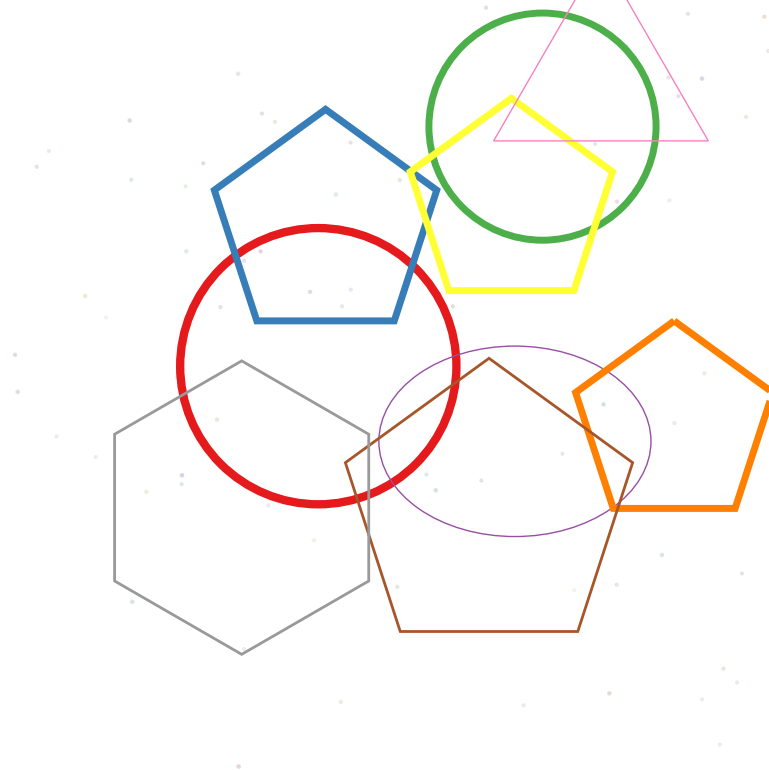[{"shape": "circle", "thickness": 3, "radius": 0.9, "center": [0.413, 0.524]}, {"shape": "pentagon", "thickness": 2.5, "radius": 0.76, "center": [0.423, 0.706]}, {"shape": "circle", "thickness": 2.5, "radius": 0.74, "center": [0.705, 0.836]}, {"shape": "oval", "thickness": 0.5, "radius": 0.88, "center": [0.669, 0.427]}, {"shape": "pentagon", "thickness": 2.5, "radius": 0.67, "center": [0.876, 0.449]}, {"shape": "pentagon", "thickness": 2.5, "radius": 0.69, "center": [0.664, 0.734]}, {"shape": "pentagon", "thickness": 1, "radius": 0.98, "center": [0.635, 0.339]}, {"shape": "triangle", "thickness": 0.5, "radius": 0.8, "center": [0.781, 0.897]}, {"shape": "hexagon", "thickness": 1, "radius": 0.95, "center": [0.314, 0.341]}]